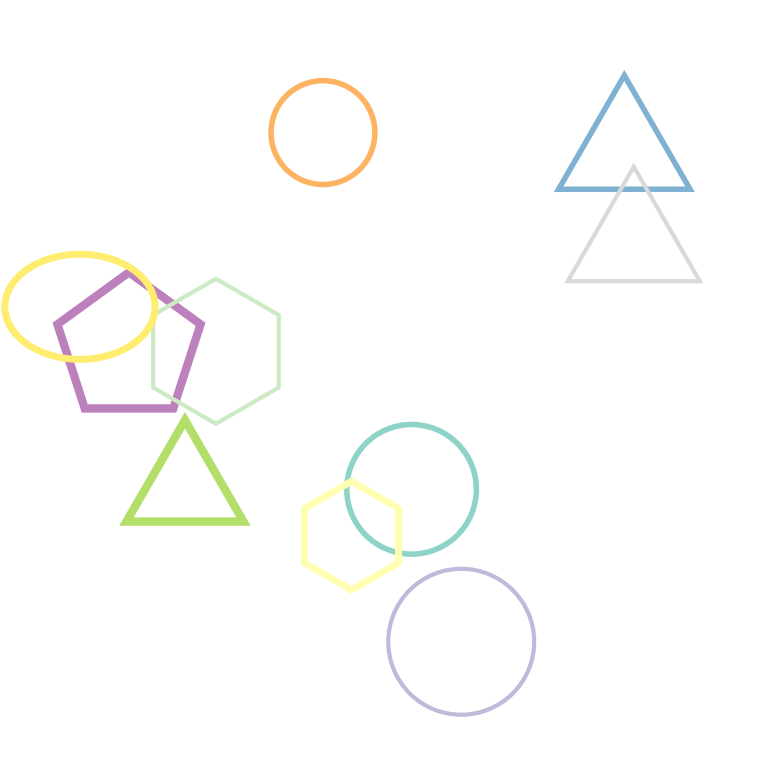[{"shape": "circle", "thickness": 2, "radius": 0.42, "center": [0.535, 0.365]}, {"shape": "hexagon", "thickness": 2.5, "radius": 0.35, "center": [0.456, 0.304]}, {"shape": "circle", "thickness": 1.5, "radius": 0.47, "center": [0.599, 0.167]}, {"shape": "triangle", "thickness": 2, "radius": 0.49, "center": [0.811, 0.803]}, {"shape": "circle", "thickness": 2, "radius": 0.34, "center": [0.419, 0.828]}, {"shape": "triangle", "thickness": 3, "radius": 0.44, "center": [0.24, 0.367]}, {"shape": "triangle", "thickness": 1.5, "radius": 0.5, "center": [0.823, 0.684]}, {"shape": "pentagon", "thickness": 3, "radius": 0.49, "center": [0.168, 0.549]}, {"shape": "hexagon", "thickness": 1.5, "radius": 0.47, "center": [0.28, 0.544]}, {"shape": "oval", "thickness": 2.5, "radius": 0.49, "center": [0.104, 0.602]}]